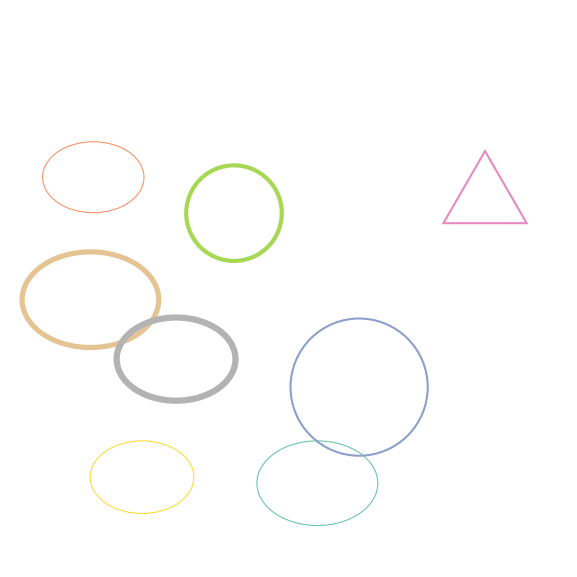[{"shape": "oval", "thickness": 0.5, "radius": 0.52, "center": [0.55, 0.162]}, {"shape": "oval", "thickness": 0.5, "radius": 0.44, "center": [0.162, 0.692]}, {"shape": "circle", "thickness": 1, "radius": 0.59, "center": [0.622, 0.329]}, {"shape": "triangle", "thickness": 1, "radius": 0.42, "center": [0.84, 0.654]}, {"shape": "circle", "thickness": 2, "radius": 0.41, "center": [0.405, 0.63]}, {"shape": "oval", "thickness": 0.5, "radius": 0.45, "center": [0.246, 0.173]}, {"shape": "oval", "thickness": 2.5, "radius": 0.59, "center": [0.157, 0.48]}, {"shape": "oval", "thickness": 3, "radius": 0.51, "center": [0.305, 0.377]}]